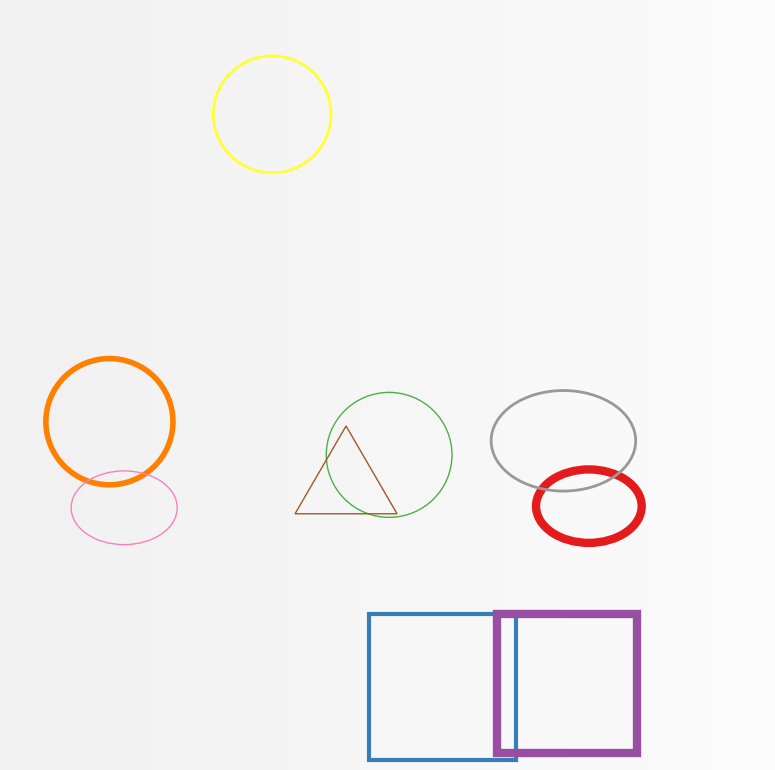[{"shape": "oval", "thickness": 3, "radius": 0.34, "center": [0.76, 0.343]}, {"shape": "square", "thickness": 1.5, "radius": 0.47, "center": [0.571, 0.108]}, {"shape": "circle", "thickness": 0.5, "radius": 0.41, "center": [0.502, 0.409]}, {"shape": "square", "thickness": 3, "radius": 0.45, "center": [0.732, 0.113]}, {"shape": "circle", "thickness": 2, "radius": 0.41, "center": [0.141, 0.452]}, {"shape": "circle", "thickness": 1, "radius": 0.38, "center": [0.351, 0.851]}, {"shape": "triangle", "thickness": 0.5, "radius": 0.38, "center": [0.447, 0.371]}, {"shape": "oval", "thickness": 0.5, "radius": 0.34, "center": [0.16, 0.341]}, {"shape": "oval", "thickness": 1, "radius": 0.47, "center": [0.727, 0.428]}]